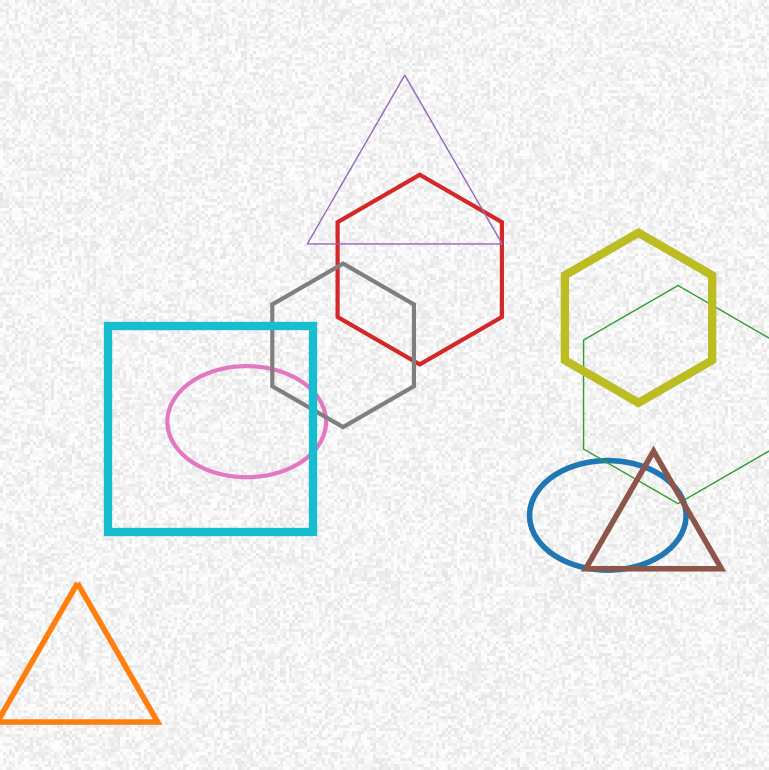[{"shape": "oval", "thickness": 2, "radius": 0.51, "center": [0.789, 0.331]}, {"shape": "triangle", "thickness": 2, "radius": 0.6, "center": [0.101, 0.122]}, {"shape": "hexagon", "thickness": 0.5, "radius": 0.71, "center": [0.881, 0.488]}, {"shape": "hexagon", "thickness": 1.5, "radius": 0.62, "center": [0.545, 0.65]}, {"shape": "triangle", "thickness": 0.5, "radius": 0.73, "center": [0.526, 0.756]}, {"shape": "triangle", "thickness": 2, "radius": 0.51, "center": [0.849, 0.312]}, {"shape": "oval", "thickness": 1.5, "radius": 0.52, "center": [0.32, 0.452]}, {"shape": "hexagon", "thickness": 1.5, "radius": 0.53, "center": [0.446, 0.552]}, {"shape": "hexagon", "thickness": 3, "radius": 0.55, "center": [0.829, 0.587]}, {"shape": "square", "thickness": 3, "radius": 0.67, "center": [0.273, 0.443]}]